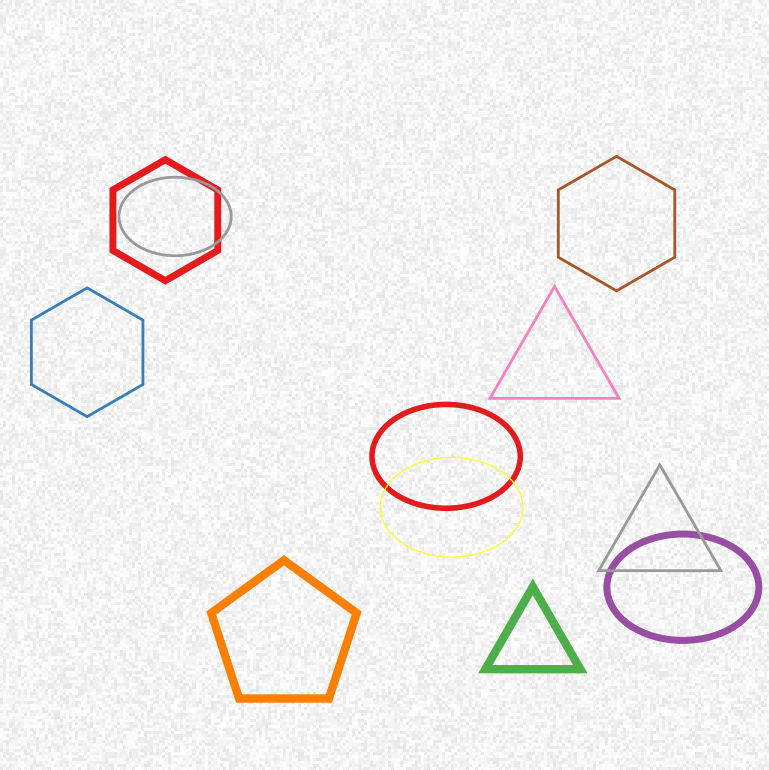[{"shape": "hexagon", "thickness": 2.5, "radius": 0.39, "center": [0.215, 0.714]}, {"shape": "oval", "thickness": 2, "radius": 0.48, "center": [0.579, 0.407]}, {"shape": "hexagon", "thickness": 1, "radius": 0.42, "center": [0.113, 0.542]}, {"shape": "triangle", "thickness": 3, "radius": 0.36, "center": [0.692, 0.167]}, {"shape": "oval", "thickness": 2.5, "radius": 0.49, "center": [0.887, 0.237]}, {"shape": "pentagon", "thickness": 3, "radius": 0.5, "center": [0.369, 0.173]}, {"shape": "oval", "thickness": 0.5, "radius": 0.46, "center": [0.587, 0.341]}, {"shape": "hexagon", "thickness": 1, "radius": 0.44, "center": [0.801, 0.71]}, {"shape": "triangle", "thickness": 1, "radius": 0.48, "center": [0.72, 0.531]}, {"shape": "oval", "thickness": 1, "radius": 0.36, "center": [0.227, 0.719]}, {"shape": "triangle", "thickness": 1, "radius": 0.46, "center": [0.857, 0.305]}]